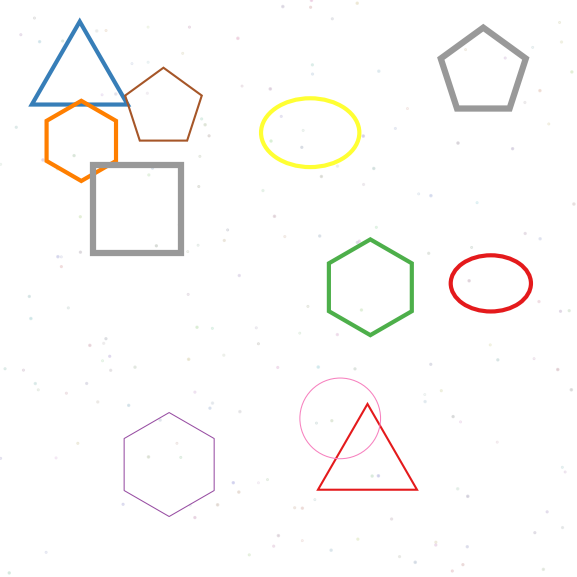[{"shape": "oval", "thickness": 2, "radius": 0.35, "center": [0.85, 0.508]}, {"shape": "triangle", "thickness": 1, "radius": 0.49, "center": [0.636, 0.201]}, {"shape": "triangle", "thickness": 2, "radius": 0.48, "center": [0.138, 0.866]}, {"shape": "hexagon", "thickness": 2, "radius": 0.41, "center": [0.641, 0.502]}, {"shape": "hexagon", "thickness": 0.5, "radius": 0.45, "center": [0.293, 0.195]}, {"shape": "hexagon", "thickness": 2, "radius": 0.35, "center": [0.141, 0.755]}, {"shape": "oval", "thickness": 2, "radius": 0.43, "center": [0.537, 0.769]}, {"shape": "pentagon", "thickness": 1, "radius": 0.35, "center": [0.283, 0.812]}, {"shape": "circle", "thickness": 0.5, "radius": 0.35, "center": [0.589, 0.275]}, {"shape": "pentagon", "thickness": 3, "radius": 0.39, "center": [0.837, 0.874]}, {"shape": "square", "thickness": 3, "radius": 0.38, "center": [0.236, 0.637]}]